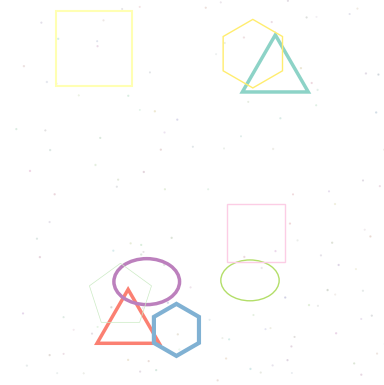[{"shape": "triangle", "thickness": 2.5, "radius": 0.49, "center": [0.715, 0.811]}, {"shape": "square", "thickness": 1.5, "radius": 0.49, "center": [0.245, 0.875]}, {"shape": "triangle", "thickness": 2.5, "radius": 0.47, "center": [0.333, 0.155]}, {"shape": "hexagon", "thickness": 3, "radius": 0.34, "center": [0.458, 0.143]}, {"shape": "oval", "thickness": 1, "radius": 0.38, "center": [0.649, 0.272]}, {"shape": "square", "thickness": 1, "radius": 0.38, "center": [0.664, 0.395]}, {"shape": "oval", "thickness": 2.5, "radius": 0.43, "center": [0.381, 0.268]}, {"shape": "pentagon", "thickness": 0.5, "radius": 0.42, "center": [0.313, 0.231]}, {"shape": "hexagon", "thickness": 1, "radius": 0.45, "center": [0.657, 0.861]}]